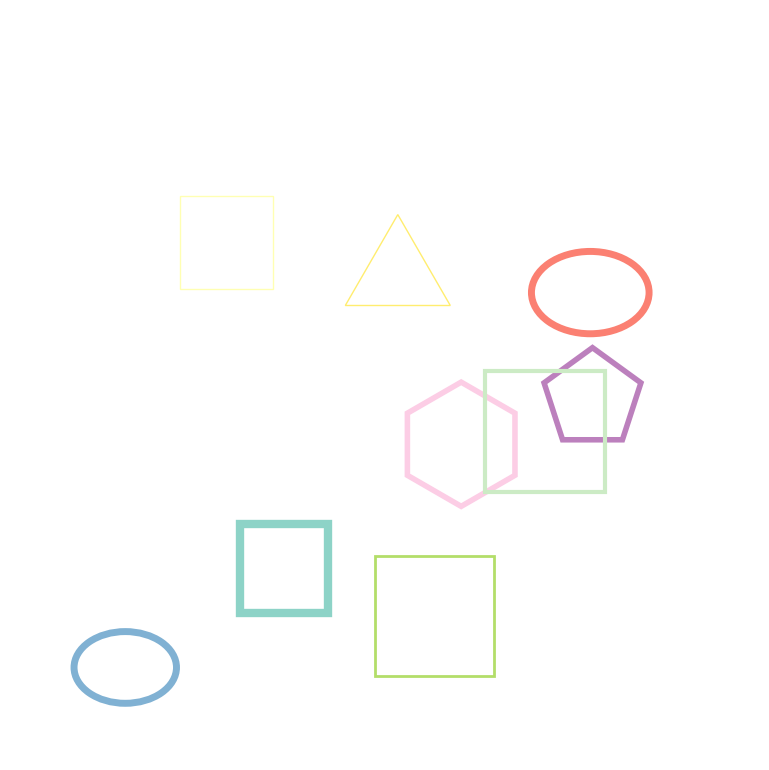[{"shape": "square", "thickness": 3, "radius": 0.29, "center": [0.369, 0.262]}, {"shape": "square", "thickness": 0.5, "radius": 0.3, "center": [0.294, 0.685]}, {"shape": "oval", "thickness": 2.5, "radius": 0.38, "center": [0.767, 0.62]}, {"shape": "oval", "thickness": 2.5, "radius": 0.33, "center": [0.163, 0.133]}, {"shape": "square", "thickness": 1, "radius": 0.39, "center": [0.564, 0.2]}, {"shape": "hexagon", "thickness": 2, "radius": 0.4, "center": [0.599, 0.423]}, {"shape": "pentagon", "thickness": 2, "radius": 0.33, "center": [0.769, 0.482]}, {"shape": "square", "thickness": 1.5, "radius": 0.39, "center": [0.708, 0.44]}, {"shape": "triangle", "thickness": 0.5, "radius": 0.39, "center": [0.517, 0.643]}]